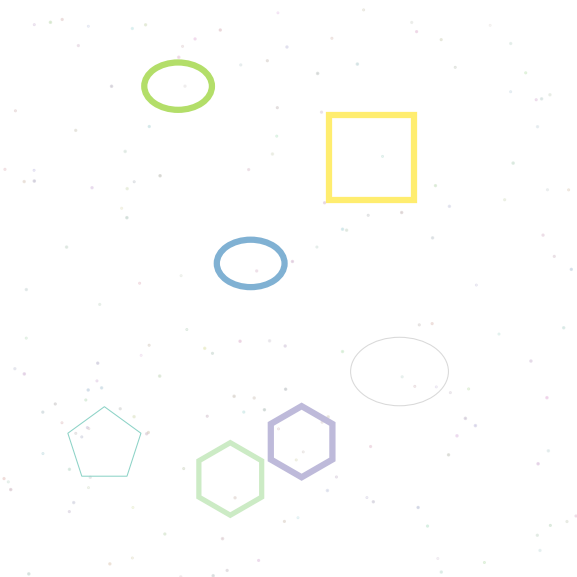[{"shape": "pentagon", "thickness": 0.5, "radius": 0.33, "center": [0.181, 0.228]}, {"shape": "hexagon", "thickness": 3, "radius": 0.31, "center": [0.522, 0.234]}, {"shape": "oval", "thickness": 3, "radius": 0.29, "center": [0.434, 0.543]}, {"shape": "oval", "thickness": 3, "radius": 0.29, "center": [0.308, 0.85]}, {"shape": "oval", "thickness": 0.5, "radius": 0.42, "center": [0.692, 0.356]}, {"shape": "hexagon", "thickness": 2.5, "radius": 0.31, "center": [0.399, 0.17]}, {"shape": "square", "thickness": 3, "radius": 0.37, "center": [0.643, 0.727]}]